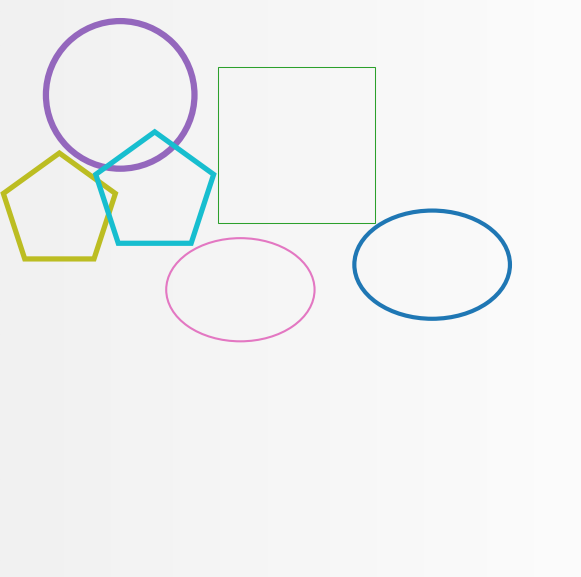[{"shape": "oval", "thickness": 2, "radius": 0.67, "center": [0.743, 0.541]}, {"shape": "square", "thickness": 0.5, "radius": 0.68, "center": [0.51, 0.748]}, {"shape": "circle", "thickness": 3, "radius": 0.64, "center": [0.207, 0.835]}, {"shape": "oval", "thickness": 1, "radius": 0.64, "center": [0.414, 0.497]}, {"shape": "pentagon", "thickness": 2.5, "radius": 0.51, "center": [0.102, 0.633]}, {"shape": "pentagon", "thickness": 2.5, "radius": 0.53, "center": [0.266, 0.664]}]